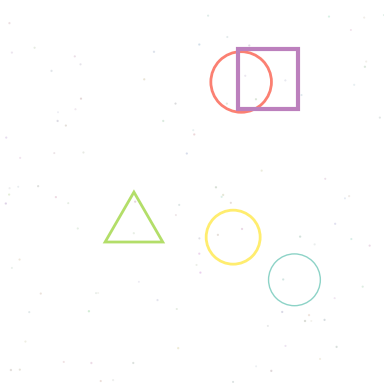[{"shape": "circle", "thickness": 1, "radius": 0.34, "center": [0.765, 0.273]}, {"shape": "circle", "thickness": 2, "radius": 0.39, "center": [0.626, 0.787]}, {"shape": "triangle", "thickness": 2, "radius": 0.43, "center": [0.348, 0.415]}, {"shape": "square", "thickness": 3, "radius": 0.39, "center": [0.695, 0.796]}, {"shape": "circle", "thickness": 2, "radius": 0.35, "center": [0.606, 0.384]}]